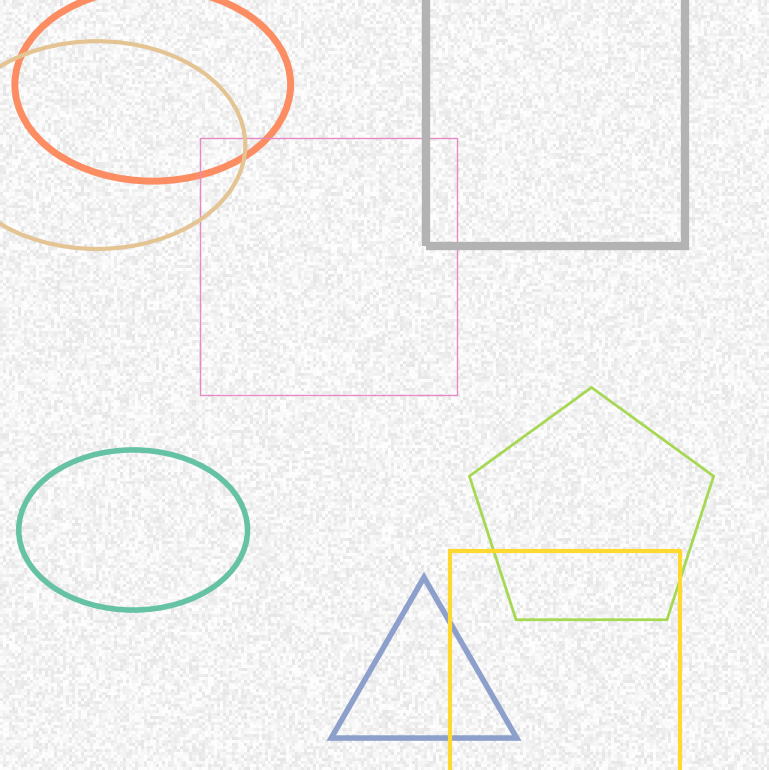[{"shape": "oval", "thickness": 2, "radius": 0.74, "center": [0.173, 0.312]}, {"shape": "oval", "thickness": 2.5, "radius": 0.9, "center": [0.198, 0.89]}, {"shape": "triangle", "thickness": 2, "radius": 0.7, "center": [0.551, 0.111]}, {"shape": "square", "thickness": 0.5, "radius": 0.83, "center": [0.427, 0.654]}, {"shape": "pentagon", "thickness": 1, "radius": 0.83, "center": [0.768, 0.33]}, {"shape": "square", "thickness": 1.5, "radius": 0.75, "center": [0.734, 0.135]}, {"shape": "oval", "thickness": 1.5, "radius": 0.96, "center": [0.126, 0.812]}, {"shape": "square", "thickness": 3, "radius": 0.84, "center": [0.721, 0.849]}]